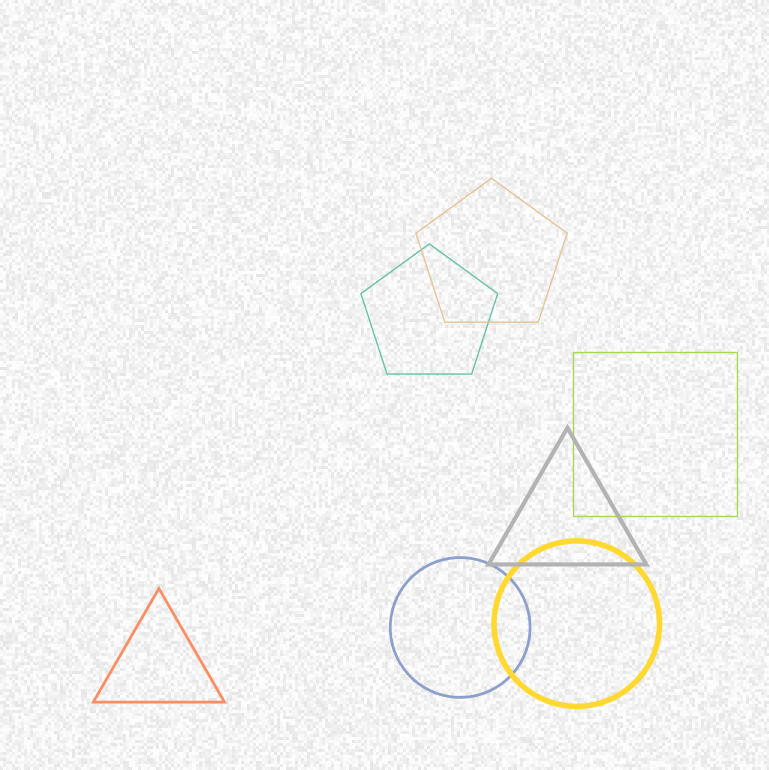[{"shape": "pentagon", "thickness": 0.5, "radius": 0.47, "center": [0.558, 0.59]}, {"shape": "triangle", "thickness": 1, "radius": 0.49, "center": [0.206, 0.137]}, {"shape": "circle", "thickness": 1, "radius": 0.45, "center": [0.598, 0.185]}, {"shape": "square", "thickness": 0.5, "radius": 0.53, "center": [0.85, 0.436]}, {"shape": "circle", "thickness": 2, "radius": 0.54, "center": [0.749, 0.19]}, {"shape": "pentagon", "thickness": 0.5, "radius": 0.52, "center": [0.638, 0.665]}, {"shape": "triangle", "thickness": 1.5, "radius": 0.59, "center": [0.737, 0.326]}]